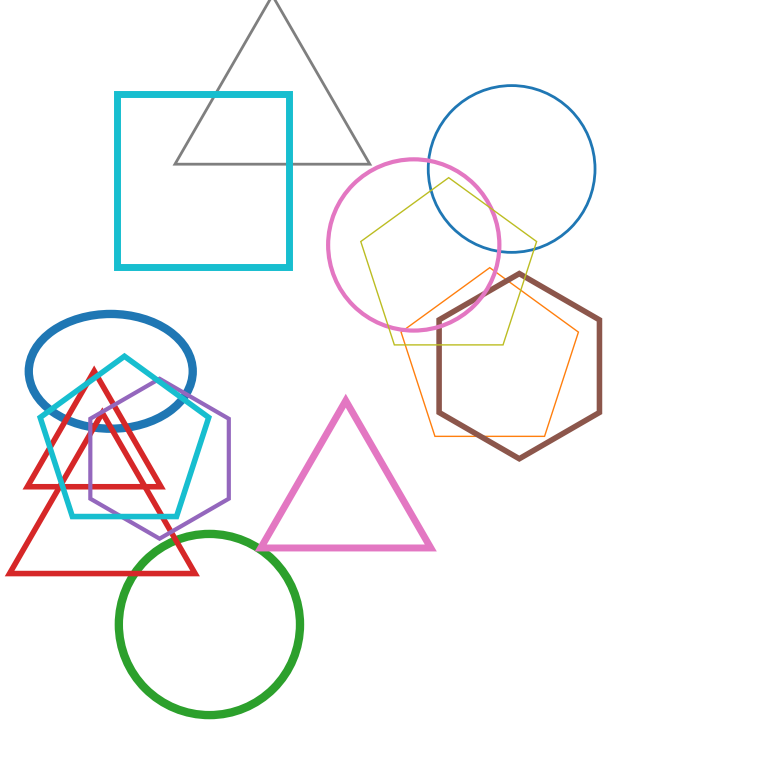[{"shape": "oval", "thickness": 3, "radius": 0.53, "center": [0.144, 0.518]}, {"shape": "circle", "thickness": 1, "radius": 0.54, "center": [0.664, 0.781]}, {"shape": "pentagon", "thickness": 0.5, "radius": 0.61, "center": [0.636, 0.531]}, {"shape": "circle", "thickness": 3, "radius": 0.59, "center": [0.272, 0.189]}, {"shape": "triangle", "thickness": 2, "radius": 0.7, "center": [0.133, 0.325]}, {"shape": "triangle", "thickness": 2, "radius": 0.5, "center": [0.122, 0.418]}, {"shape": "hexagon", "thickness": 1.5, "radius": 0.52, "center": [0.207, 0.404]}, {"shape": "hexagon", "thickness": 2, "radius": 0.6, "center": [0.674, 0.524]}, {"shape": "circle", "thickness": 1.5, "radius": 0.56, "center": [0.537, 0.682]}, {"shape": "triangle", "thickness": 2.5, "radius": 0.64, "center": [0.449, 0.352]}, {"shape": "triangle", "thickness": 1, "radius": 0.73, "center": [0.354, 0.86]}, {"shape": "pentagon", "thickness": 0.5, "radius": 0.6, "center": [0.583, 0.649]}, {"shape": "square", "thickness": 2.5, "radius": 0.56, "center": [0.263, 0.766]}, {"shape": "pentagon", "thickness": 2, "radius": 0.58, "center": [0.162, 0.422]}]